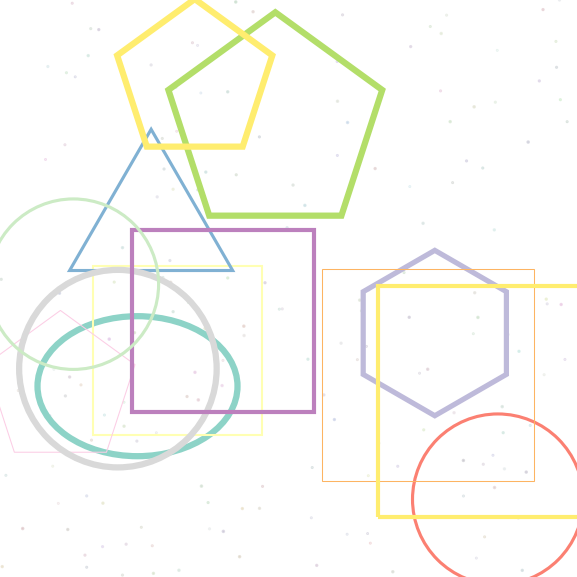[{"shape": "oval", "thickness": 3, "radius": 0.87, "center": [0.238, 0.33]}, {"shape": "square", "thickness": 1, "radius": 0.73, "center": [0.307, 0.393]}, {"shape": "hexagon", "thickness": 2.5, "radius": 0.72, "center": [0.753, 0.422]}, {"shape": "circle", "thickness": 1.5, "radius": 0.74, "center": [0.862, 0.135]}, {"shape": "triangle", "thickness": 1.5, "radius": 0.82, "center": [0.262, 0.612]}, {"shape": "square", "thickness": 0.5, "radius": 0.92, "center": [0.741, 0.35]}, {"shape": "pentagon", "thickness": 3, "radius": 0.97, "center": [0.477, 0.783]}, {"shape": "pentagon", "thickness": 0.5, "radius": 0.68, "center": [0.105, 0.326]}, {"shape": "circle", "thickness": 3, "radius": 0.86, "center": [0.204, 0.361]}, {"shape": "square", "thickness": 2, "radius": 0.79, "center": [0.386, 0.444]}, {"shape": "circle", "thickness": 1.5, "radius": 0.74, "center": [0.127, 0.507]}, {"shape": "square", "thickness": 2, "radius": 1.0, "center": [0.855, 0.304]}, {"shape": "pentagon", "thickness": 3, "radius": 0.71, "center": [0.337, 0.86]}]